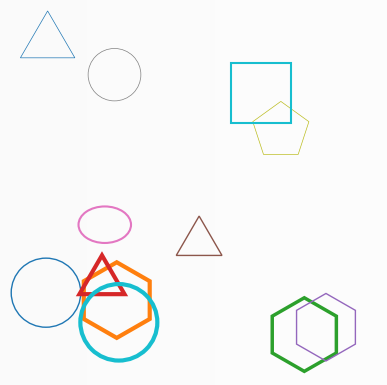[{"shape": "circle", "thickness": 1, "radius": 0.45, "center": [0.119, 0.24]}, {"shape": "triangle", "thickness": 0.5, "radius": 0.41, "center": [0.123, 0.89]}, {"shape": "hexagon", "thickness": 3, "radius": 0.49, "center": [0.301, 0.221]}, {"shape": "hexagon", "thickness": 2.5, "radius": 0.48, "center": [0.785, 0.131]}, {"shape": "triangle", "thickness": 3, "radius": 0.34, "center": [0.263, 0.27]}, {"shape": "hexagon", "thickness": 1, "radius": 0.44, "center": [0.841, 0.15]}, {"shape": "triangle", "thickness": 1, "radius": 0.34, "center": [0.514, 0.371]}, {"shape": "oval", "thickness": 1.5, "radius": 0.34, "center": [0.27, 0.416]}, {"shape": "circle", "thickness": 0.5, "radius": 0.34, "center": [0.295, 0.806]}, {"shape": "pentagon", "thickness": 0.5, "radius": 0.38, "center": [0.725, 0.66]}, {"shape": "square", "thickness": 1.5, "radius": 0.39, "center": [0.673, 0.759]}, {"shape": "circle", "thickness": 3, "radius": 0.5, "center": [0.307, 0.163]}]